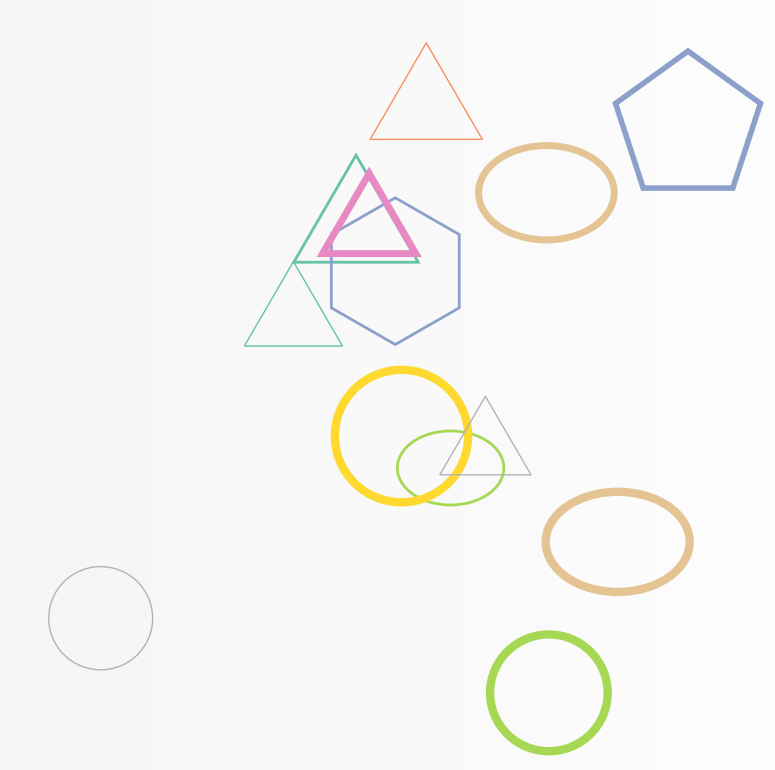[{"shape": "triangle", "thickness": 0.5, "radius": 0.37, "center": [0.379, 0.587]}, {"shape": "triangle", "thickness": 1, "radius": 0.46, "center": [0.459, 0.706]}, {"shape": "triangle", "thickness": 0.5, "radius": 0.42, "center": [0.55, 0.861]}, {"shape": "pentagon", "thickness": 2, "radius": 0.49, "center": [0.888, 0.835]}, {"shape": "hexagon", "thickness": 1, "radius": 0.48, "center": [0.51, 0.648]}, {"shape": "triangle", "thickness": 2.5, "radius": 0.35, "center": [0.476, 0.705]}, {"shape": "circle", "thickness": 3, "radius": 0.38, "center": [0.708, 0.1]}, {"shape": "oval", "thickness": 1, "radius": 0.34, "center": [0.581, 0.392]}, {"shape": "circle", "thickness": 3, "radius": 0.43, "center": [0.518, 0.434]}, {"shape": "oval", "thickness": 2.5, "radius": 0.44, "center": [0.705, 0.75]}, {"shape": "oval", "thickness": 3, "radius": 0.46, "center": [0.797, 0.296]}, {"shape": "circle", "thickness": 0.5, "radius": 0.34, "center": [0.13, 0.197]}, {"shape": "triangle", "thickness": 0.5, "radius": 0.34, "center": [0.626, 0.417]}]